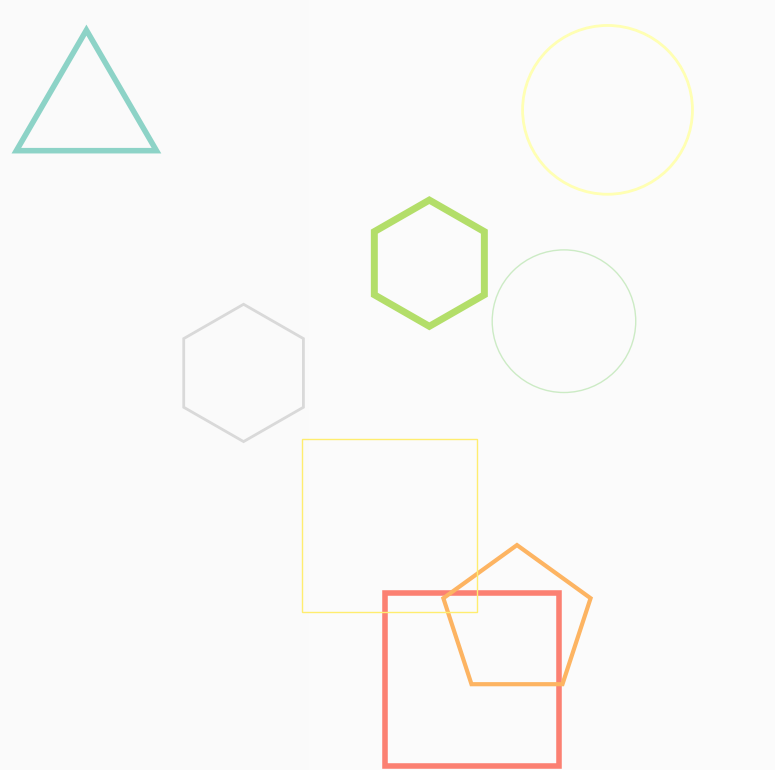[{"shape": "triangle", "thickness": 2, "radius": 0.52, "center": [0.112, 0.856]}, {"shape": "circle", "thickness": 1, "radius": 0.55, "center": [0.784, 0.857]}, {"shape": "square", "thickness": 2, "radius": 0.56, "center": [0.608, 0.117]}, {"shape": "pentagon", "thickness": 1.5, "radius": 0.5, "center": [0.667, 0.192]}, {"shape": "hexagon", "thickness": 2.5, "radius": 0.41, "center": [0.554, 0.658]}, {"shape": "hexagon", "thickness": 1, "radius": 0.45, "center": [0.314, 0.516]}, {"shape": "circle", "thickness": 0.5, "radius": 0.46, "center": [0.728, 0.583]}, {"shape": "square", "thickness": 0.5, "radius": 0.56, "center": [0.503, 0.317]}]